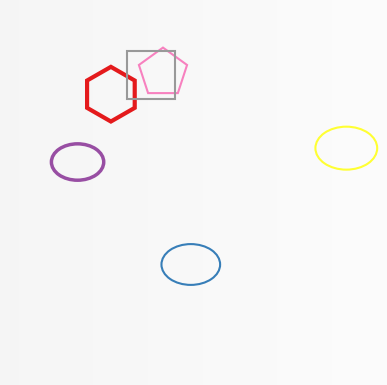[{"shape": "hexagon", "thickness": 3, "radius": 0.35, "center": [0.286, 0.755]}, {"shape": "oval", "thickness": 1.5, "radius": 0.38, "center": [0.492, 0.313]}, {"shape": "oval", "thickness": 2.5, "radius": 0.34, "center": [0.2, 0.579]}, {"shape": "oval", "thickness": 1.5, "radius": 0.4, "center": [0.894, 0.615]}, {"shape": "pentagon", "thickness": 1.5, "radius": 0.33, "center": [0.421, 0.811]}, {"shape": "square", "thickness": 1.5, "radius": 0.31, "center": [0.389, 0.805]}]